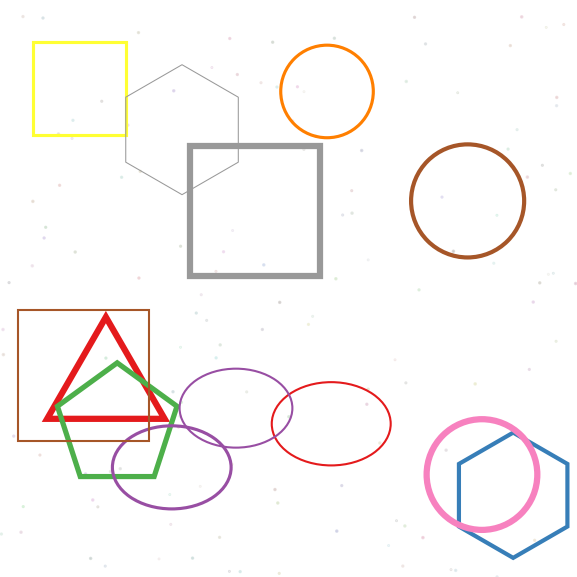[{"shape": "oval", "thickness": 1, "radius": 0.51, "center": [0.574, 0.265]}, {"shape": "triangle", "thickness": 3, "radius": 0.59, "center": [0.183, 0.333]}, {"shape": "hexagon", "thickness": 2, "radius": 0.54, "center": [0.889, 0.142]}, {"shape": "pentagon", "thickness": 2.5, "radius": 0.54, "center": [0.203, 0.262]}, {"shape": "oval", "thickness": 1.5, "radius": 0.51, "center": [0.297, 0.19]}, {"shape": "oval", "thickness": 1, "radius": 0.49, "center": [0.409, 0.292]}, {"shape": "circle", "thickness": 1.5, "radius": 0.4, "center": [0.566, 0.841]}, {"shape": "square", "thickness": 1.5, "radius": 0.4, "center": [0.138, 0.847]}, {"shape": "square", "thickness": 1, "radius": 0.57, "center": [0.145, 0.349]}, {"shape": "circle", "thickness": 2, "radius": 0.49, "center": [0.81, 0.651]}, {"shape": "circle", "thickness": 3, "radius": 0.48, "center": [0.835, 0.177]}, {"shape": "square", "thickness": 3, "radius": 0.56, "center": [0.441, 0.634]}, {"shape": "hexagon", "thickness": 0.5, "radius": 0.56, "center": [0.315, 0.775]}]